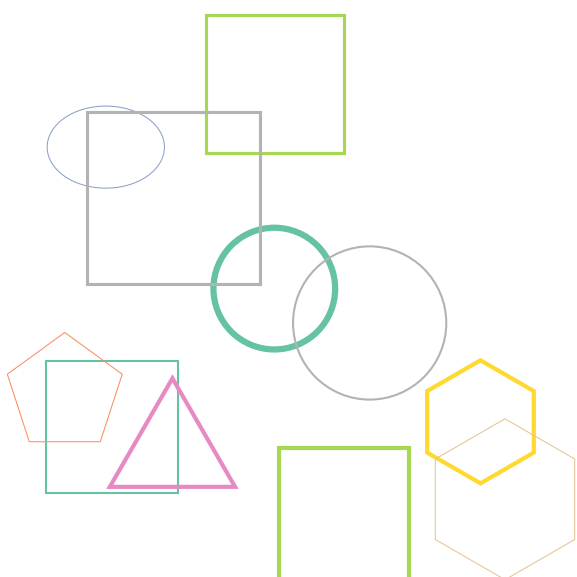[{"shape": "square", "thickness": 1, "radius": 0.57, "center": [0.194, 0.26]}, {"shape": "circle", "thickness": 3, "radius": 0.53, "center": [0.475, 0.499]}, {"shape": "pentagon", "thickness": 0.5, "radius": 0.52, "center": [0.112, 0.319]}, {"shape": "oval", "thickness": 0.5, "radius": 0.51, "center": [0.183, 0.744]}, {"shape": "triangle", "thickness": 2, "radius": 0.63, "center": [0.299, 0.219]}, {"shape": "square", "thickness": 2, "radius": 0.56, "center": [0.596, 0.11]}, {"shape": "square", "thickness": 1.5, "radius": 0.6, "center": [0.477, 0.853]}, {"shape": "hexagon", "thickness": 2, "radius": 0.53, "center": [0.832, 0.269]}, {"shape": "hexagon", "thickness": 0.5, "radius": 0.7, "center": [0.874, 0.135]}, {"shape": "square", "thickness": 1.5, "radius": 0.75, "center": [0.3, 0.656]}, {"shape": "circle", "thickness": 1, "radius": 0.66, "center": [0.64, 0.44]}]